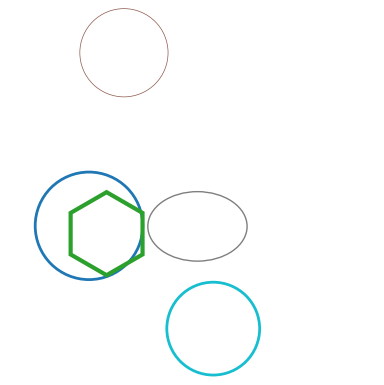[{"shape": "circle", "thickness": 2, "radius": 0.7, "center": [0.231, 0.413]}, {"shape": "hexagon", "thickness": 3, "radius": 0.54, "center": [0.277, 0.393]}, {"shape": "circle", "thickness": 0.5, "radius": 0.57, "center": [0.322, 0.863]}, {"shape": "oval", "thickness": 1, "radius": 0.64, "center": [0.513, 0.412]}, {"shape": "circle", "thickness": 2, "radius": 0.6, "center": [0.554, 0.146]}]